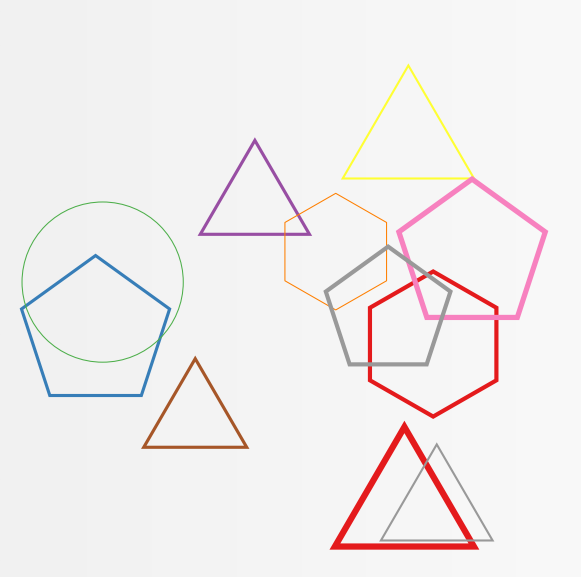[{"shape": "hexagon", "thickness": 2, "radius": 0.63, "center": [0.745, 0.403]}, {"shape": "triangle", "thickness": 3, "radius": 0.69, "center": [0.696, 0.122]}, {"shape": "pentagon", "thickness": 1.5, "radius": 0.67, "center": [0.164, 0.423]}, {"shape": "circle", "thickness": 0.5, "radius": 0.69, "center": [0.177, 0.511]}, {"shape": "triangle", "thickness": 1.5, "radius": 0.54, "center": [0.438, 0.648]}, {"shape": "hexagon", "thickness": 0.5, "radius": 0.5, "center": [0.578, 0.563]}, {"shape": "triangle", "thickness": 1, "radius": 0.65, "center": [0.703, 0.755]}, {"shape": "triangle", "thickness": 1.5, "radius": 0.51, "center": [0.336, 0.276]}, {"shape": "pentagon", "thickness": 2.5, "radius": 0.66, "center": [0.812, 0.557]}, {"shape": "triangle", "thickness": 1, "radius": 0.55, "center": [0.751, 0.119]}, {"shape": "pentagon", "thickness": 2, "radius": 0.56, "center": [0.668, 0.459]}]